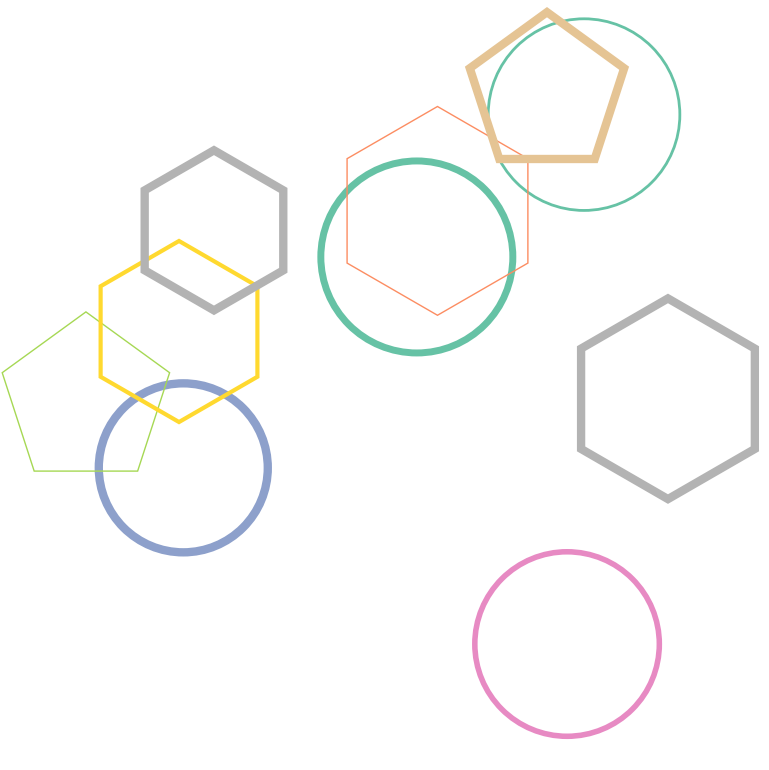[{"shape": "circle", "thickness": 2.5, "radius": 0.62, "center": [0.541, 0.666]}, {"shape": "circle", "thickness": 1, "radius": 0.62, "center": [0.758, 0.851]}, {"shape": "hexagon", "thickness": 0.5, "radius": 0.68, "center": [0.568, 0.726]}, {"shape": "circle", "thickness": 3, "radius": 0.55, "center": [0.238, 0.392]}, {"shape": "circle", "thickness": 2, "radius": 0.6, "center": [0.736, 0.164]}, {"shape": "pentagon", "thickness": 0.5, "radius": 0.57, "center": [0.112, 0.481]}, {"shape": "hexagon", "thickness": 1.5, "radius": 0.59, "center": [0.232, 0.569]}, {"shape": "pentagon", "thickness": 3, "radius": 0.53, "center": [0.71, 0.879]}, {"shape": "hexagon", "thickness": 3, "radius": 0.52, "center": [0.278, 0.701]}, {"shape": "hexagon", "thickness": 3, "radius": 0.65, "center": [0.867, 0.482]}]